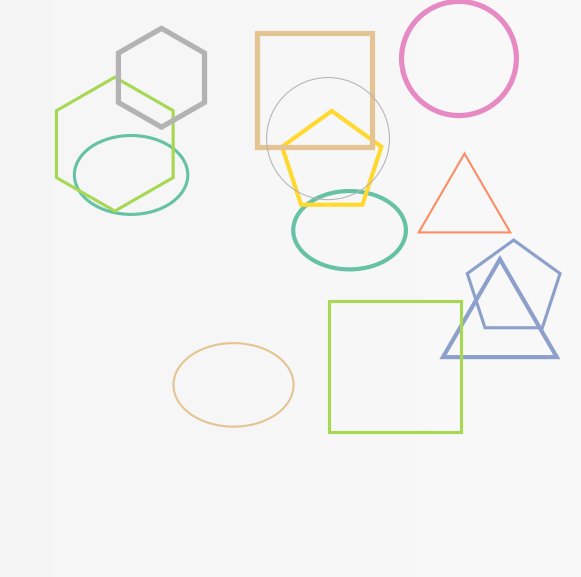[{"shape": "oval", "thickness": 2, "radius": 0.48, "center": [0.601, 0.6]}, {"shape": "oval", "thickness": 1.5, "radius": 0.49, "center": [0.226, 0.696]}, {"shape": "triangle", "thickness": 1, "radius": 0.45, "center": [0.799, 0.642]}, {"shape": "triangle", "thickness": 2, "radius": 0.57, "center": [0.86, 0.437]}, {"shape": "pentagon", "thickness": 1.5, "radius": 0.42, "center": [0.884, 0.499]}, {"shape": "circle", "thickness": 2.5, "radius": 0.49, "center": [0.79, 0.898]}, {"shape": "square", "thickness": 1.5, "radius": 0.57, "center": [0.68, 0.364]}, {"shape": "hexagon", "thickness": 1.5, "radius": 0.58, "center": [0.198, 0.75]}, {"shape": "pentagon", "thickness": 2, "radius": 0.45, "center": [0.571, 0.717]}, {"shape": "oval", "thickness": 1, "radius": 0.52, "center": [0.402, 0.333]}, {"shape": "square", "thickness": 2.5, "radius": 0.49, "center": [0.541, 0.843]}, {"shape": "hexagon", "thickness": 2.5, "radius": 0.43, "center": [0.278, 0.865]}, {"shape": "circle", "thickness": 0.5, "radius": 0.53, "center": [0.564, 0.759]}]